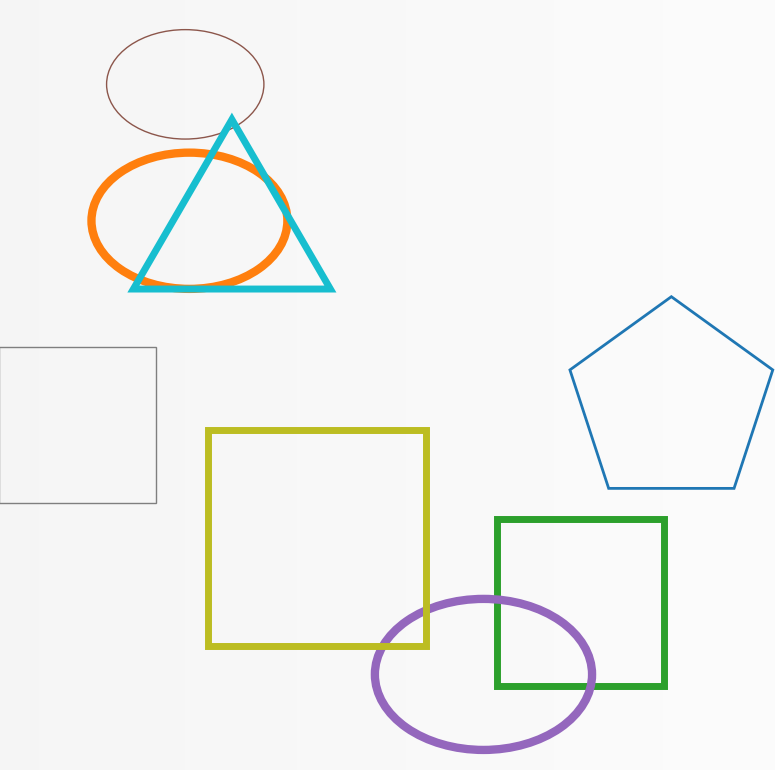[{"shape": "pentagon", "thickness": 1, "radius": 0.69, "center": [0.866, 0.477]}, {"shape": "oval", "thickness": 3, "radius": 0.63, "center": [0.244, 0.713]}, {"shape": "square", "thickness": 2.5, "radius": 0.54, "center": [0.749, 0.218]}, {"shape": "oval", "thickness": 3, "radius": 0.7, "center": [0.624, 0.124]}, {"shape": "oval", "thickness": 0.5, "radius": 0.51, "center": [0.239, 0.89]}, {"shape": "square", "thickness": 0.5, "radius": 0.51, "center": [0.1, 0.448]}, {"shape": "square", "thickness": 2.5, "radius": 0.7, "center": [0.409, 0.302]}, {"shape": "triangle", "thickness": 2.5, "radius": 0.73, "center": [0.299, 0.698]}]